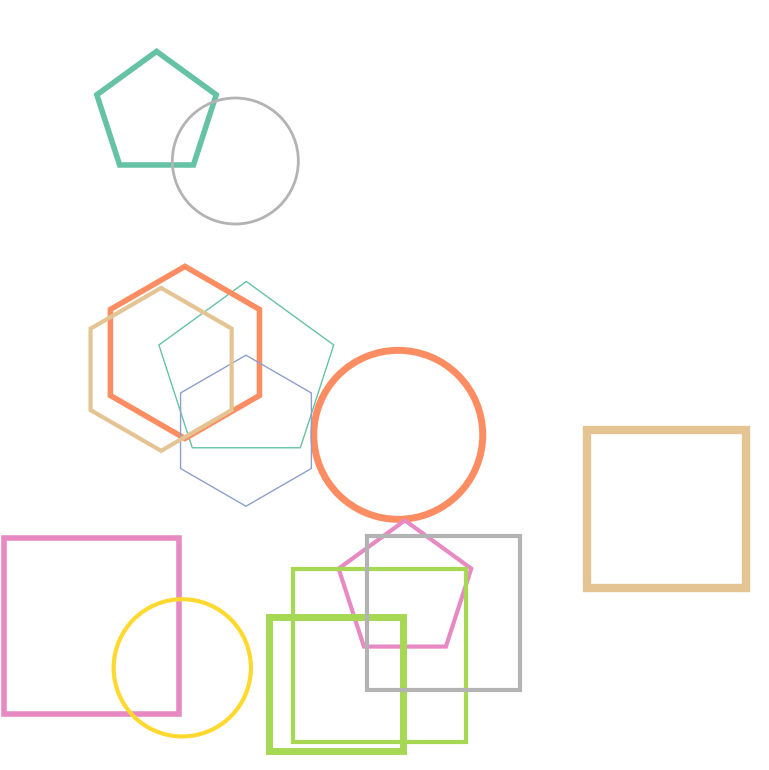[{"shape": "pentagon", "thickness": 0.5, "radius": 0.6, "center": [0.32, 0.515]}, {"shape": "pentagon", "thickness": 2, "radius": 0.41, "center": [0.203, 0.852]}, {"shape": "hexagon", "thickness": 2, "radius": 0.56, "center": [0.24, 0.542]}, {"shape": "circle", "thickness": 2.5, "radius": 0.55, "center": [0.517, 0.435]}, {"shape": "hexagon", "thickness": 0.5, "radius": 0.49, "center": [0.319, 0.441]}, {"shape": "square", "thickness": 2, "radius": 0.57, "center": [0.119, 0.187]}, {"shape": "pentagon", "thickness": 1.5, "radius": 0.45, "center": [0.526, 0.234]}, {"shape": "square", "thickness": 2.5, "radius": 0.43, "center": [0.436, 0.111]}, {"shape": "square", "thickness": 1.5, "radius": 0.56, "center": [0.493, 0.148]}, {"shape": "circle", "thickness": 1.5, "radius": 0.45, "center": [0.237, 0.133]}, {"shape": "hexagon", "thickness": 1.5, "radius": 0.53, "center": [0.209, 0.52]}, {"shape": "square", "thickness": 3, "radius": 0.52, "center": [0.865, 0.339]}, {"shape": "circle", "thickness": 1, "radius": 0.41, "center": [0.306, 0.791]}, {"shape": "square", "thickness": 1.5, "radius": 0.5, "center": [0.576, 0.204]}]